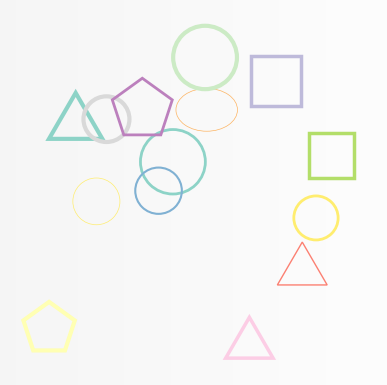[{"shape": "circle", "thickness": 2, "radius": 0.42, "center": [0.446, 0.58]}, {"shape": "triangle", "thickness": 3, "radius": 0.4, "center": [0.195, 0.679]}, {"shape": "pentagon", "thickness": 3, "radius": 0.35, "center": [0.127, 0.146]}, {"shape": "square", "thickness": 2.5, "radius": 0.32, "center": [0.712, 0.789]}, {"shape": "triangle", "thickness": 1, "radius": 0.37, "center": [0.78, 0.297]}, {"shape": "circle", "thickness": 1.5, "radius": 0.3, "center": [0.409, 0.505]}, {"shape": "oval", "thickness": 0.5, "radius": 0.4, "center": [0.533, 0.715]}, {"shape": "square", "thickness": 2.5, "radius": 0.29, "center": [0.856, 0.596]}, {"shape": "triangle", "thickness": 2.5, "radius": 0.35, "center": [0.644, 0.105]}, {"shape": "circle", "thickness": 3, "radius": 0.3, "center": [0.275, 0.69]}, {"shape": "pentagon", "thickness": 2, "radius": 0.41, "center": [0.367, 0.715]}, {"shape": "circle", "thickness": 3, "radius": 0.41, "center": [0.529, 0.851]}, {"shape": "circle", "thickness": 0.5, "radius": 0.3, "center": [0.249, 0.477]}, {"shape": "circle", "thickness": 2, "radius": 0.29, "center": [0.815, 0.434]}]